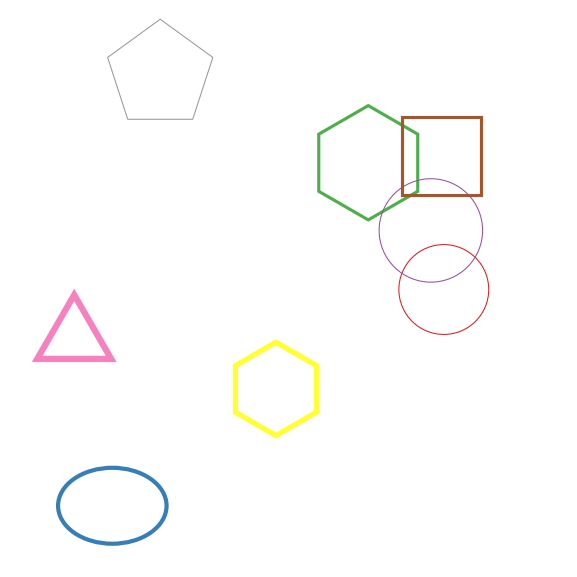[{"shape": "circle", "thickness": 0.5, "radius": 0.39, "center": [0.768, 0.498]}, {"shape": "oval", "thickness": 2, "radius": 0.47, "center": [0.194, 0.123]}, {"shape": "hexagon", "thickness": 1.5, "radius": 0.49, "center": [0.638, 0.717]}, {"shape": "circle", "thickness": 0.5, "radius": 0.45, "center": [0.746, 0.6]}, {"shape": "hexagon", "thickness": 2.5, "radius": 0.4, "center": [0.478, 0.326]}, {"shape": "square", "thickness": 1.5, "radius": 0.34, "center": [0.764, 0.729]}, {"shape": "triangle", "thickness": 3, "radius": 0.37, "center": [0.128, 0.415]}, {"shape": "pentagon", "thickness": 0.5, "radius": 0.48, "center": [0.277, 0.87]}]